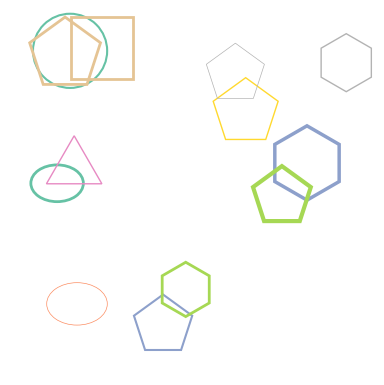[{"shape": "circle", "thickness": 1.5, "radius": 0.48, "center": [0.182, 0.868]}, {"shape": "oval", "thickness": 2, "radius": 0.34, "center": [0.148, 0.524]}, {"shape": "oval", "thickness": 0.5, "radius": 0.39, "center": [0.2, 0.211]}, {"shape": "hexagon", "thickness": 2.5, "radius": 0.48, "center": [0.797, 0.577]}, {"shape": "pentagon", "thickness": 1.5, "radius": 0.4, "center": [0.424, 0.155]}, {"shape": "triangle", "thickness": 1, "radius": 0.42, "center": [0.193, 0.564]}, {"shape": "hexagon", "thickness": 2, "radius": 0.35, "center": [0.482, 0.248]}, {"shape": "pentagon", "thickness": 3, "radius": 0.39, "center": [0.732, 0.49]}, {"shape": "pentagon", "thickness": 1, "radius": 0.44, "center": [0.638, 0.71]}, {"shape": "square", "thickness": 2, "radius": 0.4, "center": [0.265, 0.875]}, {"shape": "pentagon", "thickness": 2, "radius": 0.48, "center": [0.169, 0.859]}, {"shape": "hexagon", "thickness": 1, "radius": 0.38, "center": [0.899, 0.837]}, {"shape": "pentagon", "thickness": 0.5, "radius": 0.4, "center": [0.611, 0.809]}]